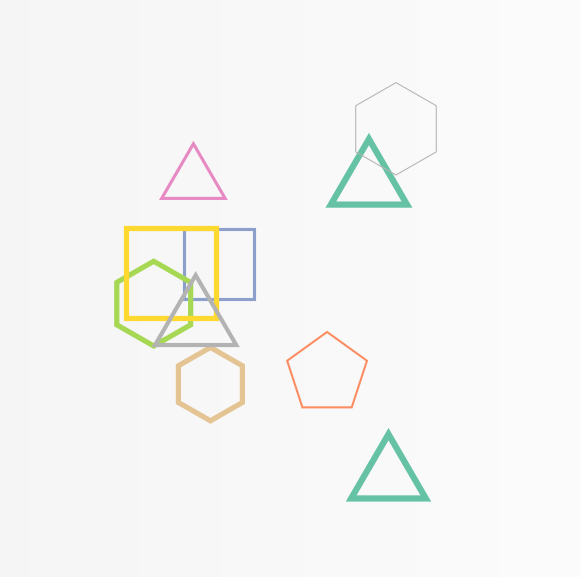[{"shape": "triangle", "thickness": 3, "radius": 0.37, "center": [0.668, 0.173]}, {"shape": "triangle", "thickness": 3, "radius": 0.38, "center": [0.635, 0.683]}, {"shape": "pentagon", "thickness": 1, "radius": 0.36, "center": [0.563, 0.352]}, {"shape": "square", "thickness": 1.5, "radius": 0.3, "center": [0.377, 0.542]}, {"shape": "triangle", "thickness": 1.5, "radius": 0.32, "center": [0.333, 0.687]}, {"shape": "hexagon", "thickness": 2.5, "radius": 0.37, "center": [0.264, 0.473]}, {"shape": "square", "thickness": 2.5, "radius": 0.39, "center": [0.295, 0.527]}, {"shape": "hexagon", "thickness": 2.5, "radius": 0.32, "center": [0.362, 0.334]}, {"shape": "hexagon", "thickness": 0.5, "radius": 0.4, "center": [0.681, 0.776]}, {"shape": "triangle", "thickness": 2, "radius": 0.4, "center": [0.337, 0.442]}]